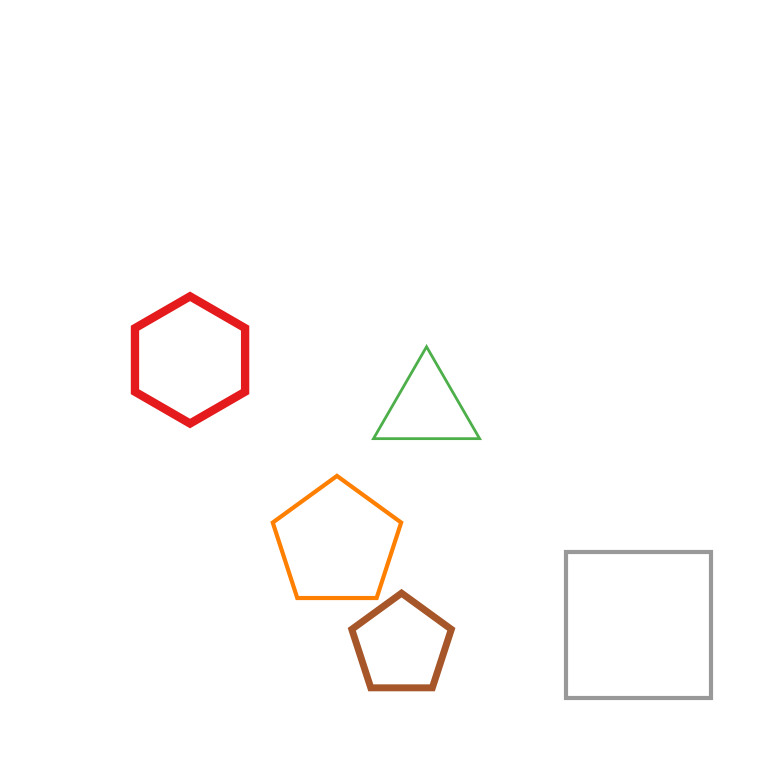[{"shape": "hexagon", "thickness": 3, "radius": 0.41, "center": [0.247, 0.533]}, {"shape": "triangle", "thickness": 1, "radius": 0.4, "center": [0.554, 0.47]}, {"shape": "pentagon", "thickness": 1.5, "radius": 0.44, "center": [0.438, 0.294]}, {"shape": "pentagon", "thickness": 2.5, "radius": 0.34, "center": [0.522, 0.162]}, {"shape": "square", "thickness": 1.5, "radius": 0.47, "center": [0.829, 0.188]}]